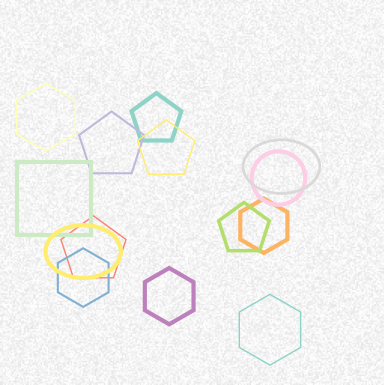[{"shape": "hexagon", "thickness": 1, "radius": 0.46, "center": [0.701, 0.144]}, {"shape": "pentagon", "thickness": 3, "radius": 0.34, "center": [0.406, 0.69]}, {"shape": "hexagon", "thickness": 1, "radius": 0.44, "center": [0.12, 0.695]}, {"shape": "pentagon", "thickness": 1.5, "radius": 0.44, "center": [0.29, 0.622]}, {"shape": "pentagon", "thickness": 1, "radius": 0.44, "center": [0.243, 0.35]}, {"shape": "hexagon", "thickness": 1.5, "radius": 0.38, "center": [0.216, 0.279]}, {"shape": "hexagon", "thickness": 3, "radius": 0.35, "center": [0.685, 0.414]}, {"shape": "pentagon", "thickness": 2.5, "radius": 0.35, "center": [0.634, 0.405]}, {"shape": "circle", "thickness": 3, "radius": 0.35, "center": [0.723, 0.538]}, {"shape": "oval", "thickness": 2, "radius": 0.5, "center": [0.731, 0.567]}, {"shape": "hexagon", "thickness": 3, "radius": 0.37, "center": [0.439, 0.231]}, {"shape": "square", "thickness": 3, "radius": 0.48, "center": [0.14, 0.484]}, {"shape": "pentagon", "thickness": 1, "radius": 0.39, "center": [0.432, 0.61]}, {"shape": "oval", "thickness": 3, "radius": 0.49, "center": [0.216, 0.347]}]